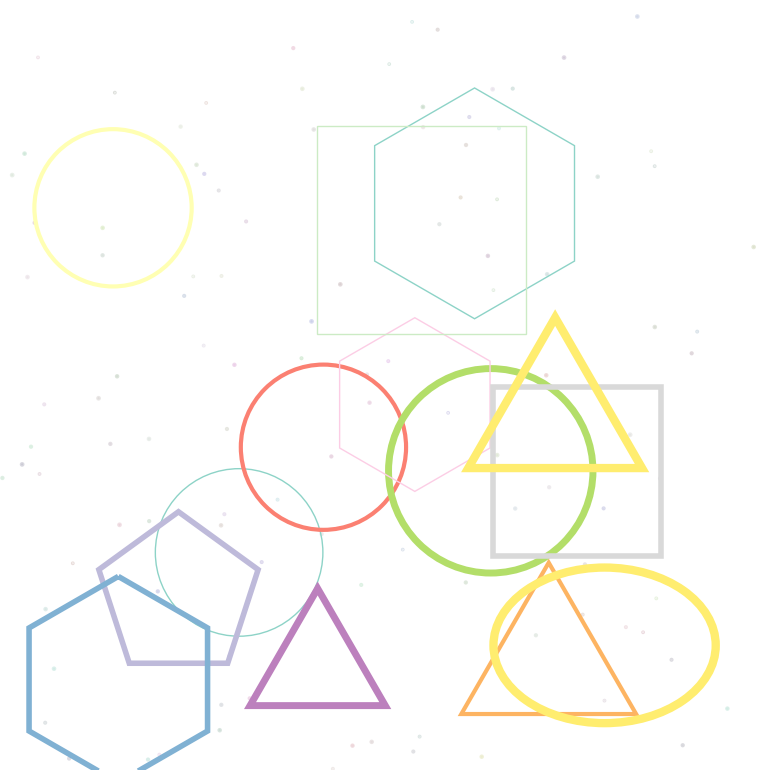[{"shape": "circle", "thickness": 0.5, "radius": 0.54, "center": [0.311, 0.283]}, {"shape": "hexagon", "thickness": 0.5, "radius": 0.75, "center": [0.616, 0.736]}, {"shape": "circle", "thickness": 1.5, "radius": 0.51, "center": [0.147, 0.73]}, {"shape": "pentagon", "thickness": 2, "radius": 0.54, "center": [0.232, 0.227]}, {"shape": "circle", "thickness": 1.5, "radius": 0.54, "center": [0.42, 0.419]}, {"shape": "hexagon", "thickness": 2, "radius": 0.67, "center": [0.154, 0.118]}, {"shape": "triangle", "thickness": 1.5, "radius": 0.66, "center": [0.713, 0.138]}, {"shape": "circle", "thickness": 2.5, "radius": 0.66, "center": [0.637, 0.389]}, {"shape": "hexagon", "thickness": 0.5, "radius": 0.56, "center": [0.539, 0.475]}, {"shape": "square", "thickness": 2, "radius": 0.55, "center": [0.749, 0.388]}, {"shape": "triangle", "thickness": 2.5, "radius": 0.51, "center": [0.413, 0.134]}, {"shape": "square", "thickness": 0.5, "radius": 0.68, "center": [0.548, 0.701]}, {"shape": "oval", "thickness": 3, "radius": 0.72, "center": [0.785, 0.162]}, {"shape": "triangle", "thickness": 3, "radius": 0.65, "center": [0.721, 0.457]}]